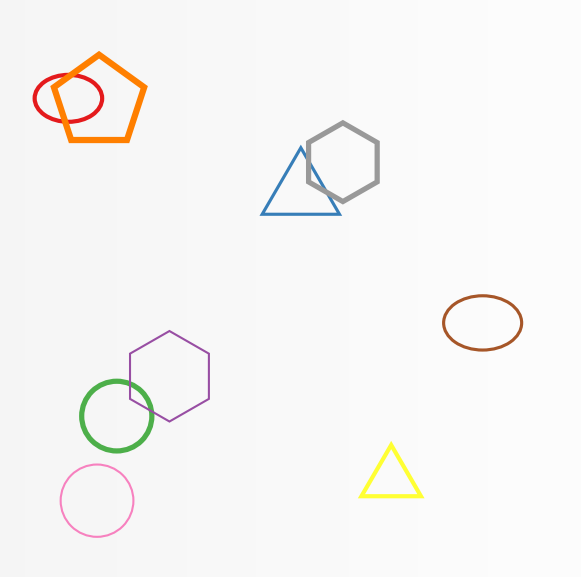[{"shape": "oval", "thickness": 2, "radius": 0.29, "center": [0.118, 0.829]}, {"shape": "triangle", "thickness": 1.5, "radius": 0.38, "center": [0.518, 0.667]}, {"shape": "circle", "thickness": 2.5, "radius": 0.3, "center": [0.201, 0.279]}, {"shape": "hexagon", "thickness": 1, "radius": 0.39, "center": [0.292, 0.348]}, {"shape": "pentagon", "thickness": 3, "radius": 0.41, "center": [0.17, 0.823]}, {"shape": "triangle", "thickness": 2, "radius": 0.3, "center": [0.673, 0.169]}, {"shape": "oval", "thickness": 1.5, "radius": 0.34, "center": [0.83, 0.44]}, {"shape": "circle", "thickness": 1, "radius": 0.31, "center": [0.167, 0.132]}, {"shape": "hexagon", "thickness": 2.5, "radius": 0.34, "center": [0.59, 0.718]}]